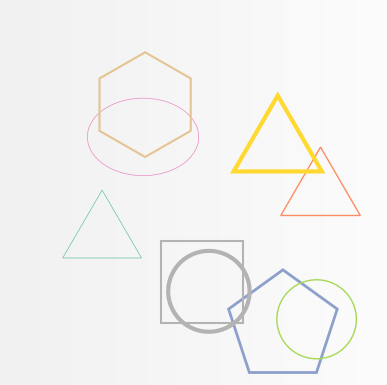[{"shape": "triangle", "thickness": 0.5, "radius": 0.59, "center": [0.264, 0.389]}, {"shape": "triangle", "thickness": 1, "radius": 0.59, "center": [0.827, 0.5]}, {"shape": "pentagon", "thickness": 2, "radius": 0.74, "center": [0.73, 0.152]}, {"shape": "oval", "thickness": 0.5, "radius": 0.72, "center": [0.369, 0.644]}, {"shape": "circle", "thickness": 1, "radius": 0.51, "center": [0.817, 0.171]}, {"shape": "triangle", "thickness": 3, "radius": 0.66, "center": [0.717, 0.62]}, {"shape": "hexagon", "thickness": 1.5, "radius": 0.68, "center": [0.375, 0.728]}, {"shape": "circle", "thickness": 3, "radius": 0.52, "center": [0.539, 0.243]}, {"shape": "square", "thickness": 1.5, "radius": 0.53, "center": [0.521, 0.268]}]